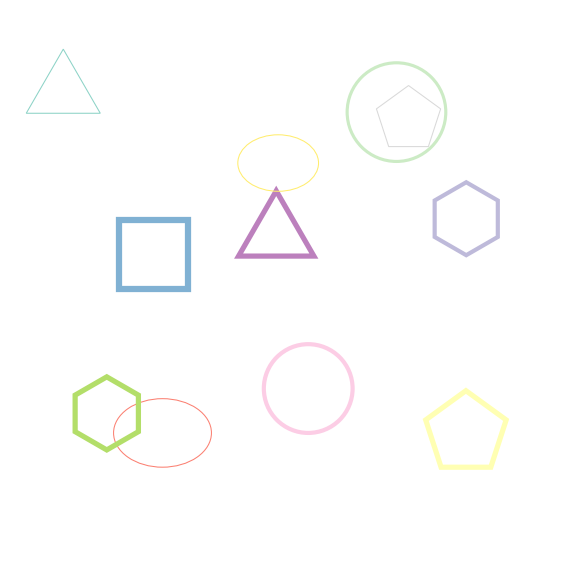[{"shape": "triangle", "thickness": 0.5, "radius": 0.37, "center": [0.11, 0.84]}, {"shape": "pentagon", "thickness": 2.5, "radius": 0.37, "center": [0.807, 0.249]}, {"shape": "hexagon", "thickness": 2, "radius": 0.32, "center": [0.807, 0.62]}, {"shape": "oval", "thickness": 0.5, "radius": 0.42, "center": [0.281, 0.249]}, {"shape": "square", "thickness": 3, "radius": 0.3, "center": [0.267, 0.558]}, {"shape": "hexagon", "thickness": 2.5, "radius": 0.32, "center": [0.185, 0.283]}, {"shape": "circle", "thickness": 2, "radius": 0.38, "center": [0.534, 0.326]}, {"shape": "pentagon", "thickness": 0.5, "radius": 0.29, "center": [0.707, 0.793]}, {"shape": "triangle", "thickness": 2.5, "radius": 0.38, "center": [0.478, 0.593]}, {"shape": "circle", "thickness": 1.5, "radius": 0.43, "center": [0.687, 0.805]}, {"shape": "oval", "thickness": 0.5, "radius": 0.35, "center": [0.482, 0.717]}]